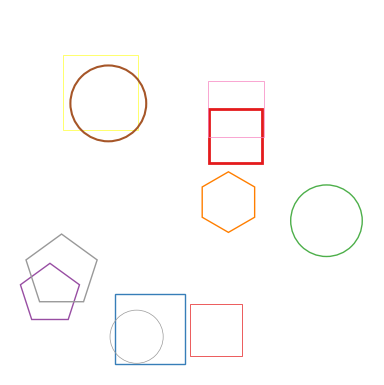[{"shape": "square", "thickness": 0.5, "radius": 0.34, "center": [0.562, 0.143]}, {"shape": "square", "thickness": 2, "radius": 0.35, "center": [0.611, 0.647]}, {"shape": "square", "thickness": 1, "radius": 0.46, "center": [0.389, 0.146]}, {"shape": "circle", "thickness": 1, "radius": 0.46, "center": [0.848, 0.427]}, {"shape": "pentagon", "thickness": 1, "radius": 0.4, "center": [0.13, 0.235]}, {"shape": "hexagon", "thickness": 1, "radius": 0.39, "center": [0.593, 0.475]}, {"shape": "square", "thickness": 0.5, "radius": 0.49, "center": [0.261, 0.761]}, {"shape": "circle", "thickness": 1.5, "radius": 0.49, "center": [0.281, 0.731]}, {"shape": "square", "thickness": 0.5, "radius": 0.36, "center": [0.613, 0.717]}, {"shape": "circle", "thickness": 0.5, "radius": 0.35, "center": [0.355, 0.125]}, {"shape": "pentagon", "thickness": 1, "radius": 0.49, "center": [0.16, 0.295]}]